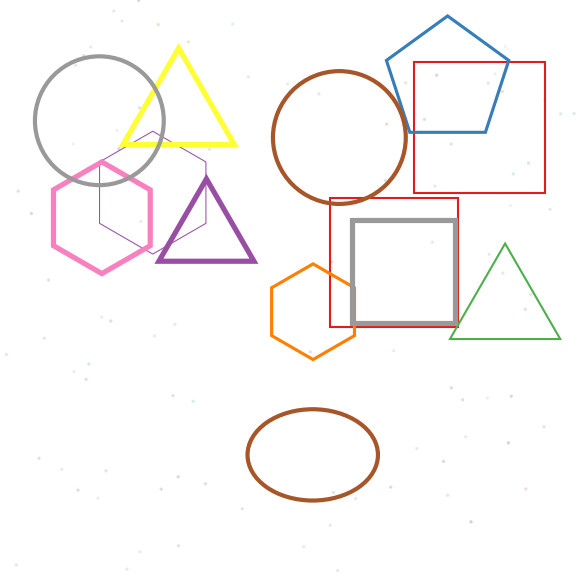[{"shape": "square", "thickness": 1, "radius": 0.56, "center": [0.682, 0.545]}, {"shape": "square", "thickness": 1, "radius": 0.57, "center": [0.83, 0.779]}, {"shape": "pentagon", "thickness": 1.5, "radius": 0.56, "center": [0.775, 0.86]}, {"shape": "triangle", "thickness": 1, "radius": 0.55, "center": [0.875, 0.467]}, {"shape": "triangle", "thickness": 2.5, "radius": 0.48, "center": [0.357, 0.594]}, {"shape": "hexagon", "thickness": 0.5, "radius": 0.53, "center": [0.264, 0.666]}, {"shape": "hexagon", "thickness": 1.5, "radius": 0.41, "center": [0.542, 0.459]}, {"shape": "triangle", "thickness": 2.5, "radius": 0.56, "center": [0.309, 0.805]}, {"shape": "oval", "thickness": 2, "radius": 0.56, "center": [0.542, 0.211]}, {"shape": "circle", "thickness": 2, "radius": 0.57, "center": [0.588, 0.761]}, {"shape": "hexagon", "thickness": 2.5, "radius": 0.48, "center": [0.176, 0.622]}, {"shape": "circle", "thickness": 2, "radius": 0.56, "center": [0.172, 0.79]}, {"shape": "square", "thickness": 2.5, "radius": 0.45, "center": [0.699, 0.529]}]